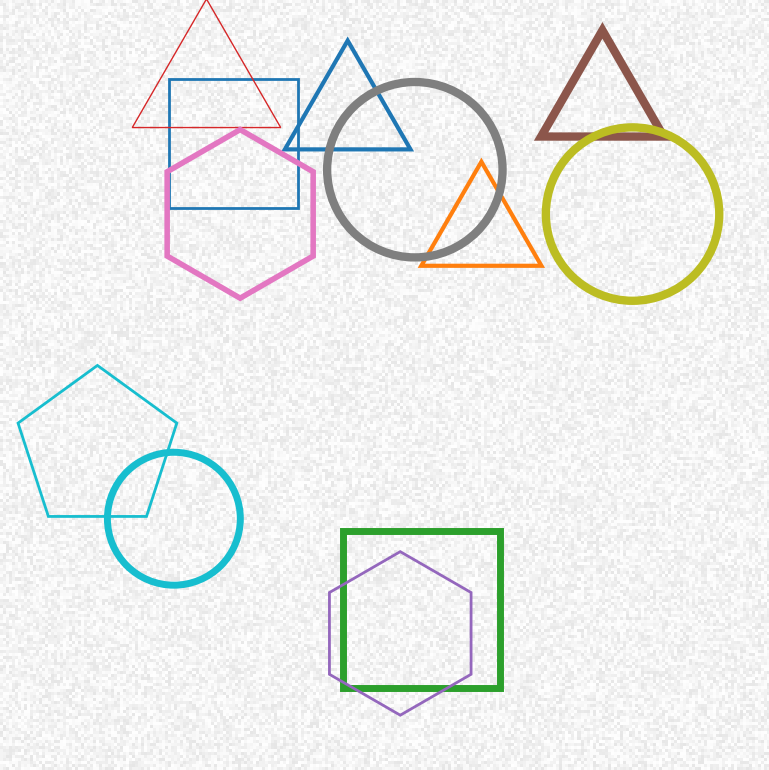[{"shape": "square", "thickness": 1, "radius": 0.42, "center": [0.303, 0.813]}, {"shape": "triangle", "thickness": 1.5, "radius": 0.47, "center": [0.452, 0.853]}, {"shape": "triangle", "thickness": 1.5, "radius": 0.45, "center": [0.625, 0.7]}, {"shape": "square", "thickness": 2.5, "radius": 0.51, "center": [0.548, 0.209]}, {"shape": "triangle", "thickness": 0.5, "radius": 0.56, "center": [0.268, 0.89]}, {"shape": "hexagon", "thickness": 1, "radius": 0.53, "center": [0.52, 0.177]}, {"shape": "triangle", "thickness": 3, "radius": 0.46, "center": [0.782, 0.869]}, {"shape": "hexagon", "thickness": 2, "radius": 0.55, "center": [0.312, 0.722]}, {"shape": "circle", "thickness": 3, "radius": 0.57, "center": [0.539, 0.78]}, {"shape": "circle", "thickness": 3, "radius": 0.56, "center": [0.821, 0.722]}, {"shape": "circle", "thickness": 2.5, "radius": 0.43, "center": [0.226, 0.326]}, {"shape": "pentagon", "thickness": 1, "radius": 0.54, "center": [0.127, 0.417]}]